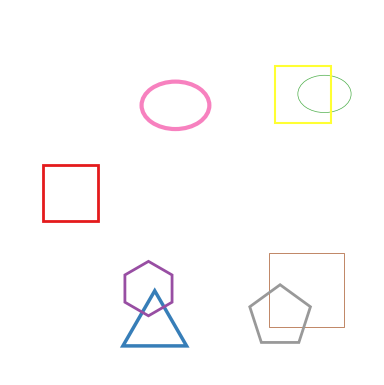[{"shape": "square", "thickness": 2, "radius": 0.36, "center": [0.183, 0.499]}, {"shape": "triangle", "thickness": 2.5, "radius": 0.48, "center": [0.402, 0.149]}, {"shape": "oval", "thickness": 0.5, "radius": 0.35, "center": [0.843, 0.756]}, {"shape": "hexagon", "thickness": 2, "radius": 0.35, "center": [0.386, 0.25]}, {"shape": "square", "thickness": 1.5, "radius": 0.37, "center": [0.787, 0.755]}, {"shape": "square", "thickness": 0.5, "radius": 0.48, "center": [0.796, 0.247]}, {"shape": "oval", "thickness": 3, "radius": 0.44, "center": [0.456, 0.726]}, {"shape": "pentagon", "thickness": 2, "radius": 0.41, "center": [0.728, 0.178]}]